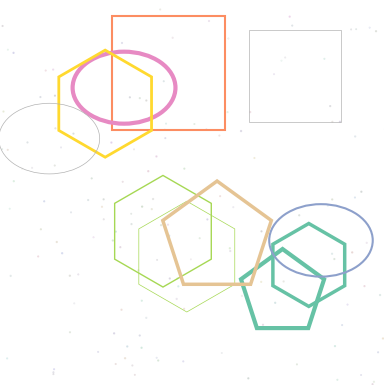[{"shape": "pentagon", "thickness": 3, "radius": 0.57, "center": [0.734, 0.24]}, {"shape": "hexagon", "thickness": 2.5, "radius": 0.54, "center": [0.802, 0.312]}, {"shape": "square", "thickness": 1.5, "radius": 0.74, "center": [0.438, 0.81]}, {"shape": "oval", "thickness": 1.5, "radius": 0.67, "center": [0.834, 0.376]}, {"shape": "oval", "thickness": 3, "radius": 0.67, "center": [0.322, 0.772]}, {"shape": "hexagon", "thickness": 1, "radius": 0.72, "center": [0.423, 0.399]}, {"shape": "hexagon", "thickness": 0.5, "radius": 0.72, "center": [0.485, 0.334]}, {"shape": "hexagon", "thickness": 2, "radius": 0.7, "center": [0.273, 0.731]}, {"shape": "pentagon", "thickness": 2.5, "radius": 0.74, "center": [0.564, 0.381]}, {"shape": "oval", "thickness": 0.5, "radius": 0.66, "center": [0.128, 0.64]}, {"shape": "square", "thickness": 0.5, "radius": 0.6, "center": [0.766, 0.803]}]